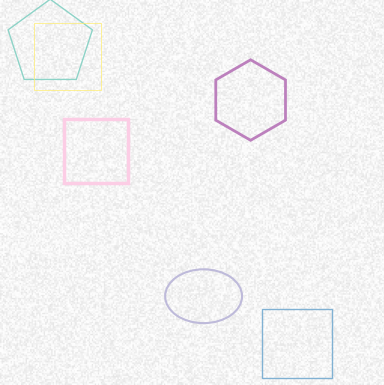[{"shape": "pentagon", "thickness": 1, "radius": 0.58, "center": [0.13, 0.887]}, {"shape": "oval", "thickness": 1.5, "radius": 0.5, "center": [0.529, 0.231]}, {"shape": "square", "thickness": 1, "radius": 0.45, "center": [0.771, 0.108]}, {"shape": "square", "thickness": 2.5, "radius": 0.42, "center": [0.249, 0.607]}, {"shape": "hexagon", "thickness": 2, "radius": 0.52, "center": [0.651, 0.74]}, {"shape": "square", "thickness": 0.5, "radius": 0.44, "center": [0.174, 0.854]}]